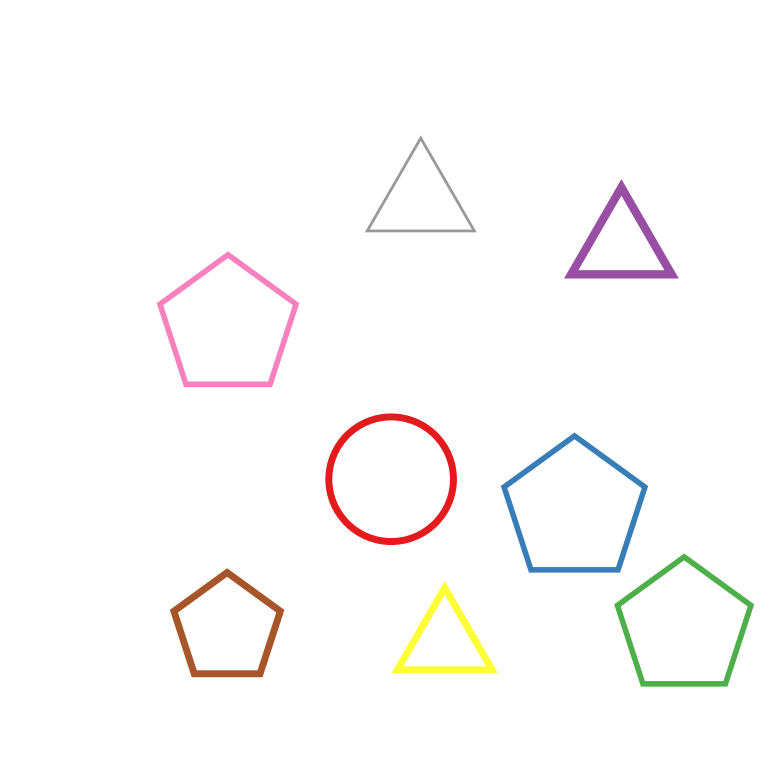[{"shape": "circle", "thickness": 2.5, "radius": 0.4, "center": [0.508, 0.378]}, {"shape": "pentagon", "thickness": 2, "radius": 0.48, "center": [0.746, 0.338]}, {"shape": "pentagon", "thickness": 2, "radius": 0.46, "center": [0.889, 0.186]}, {"shape": "triangle", "thickness": 3, "radius": 0.38, "center": [0.807, 0.681]}, {"shape": "triangle", "thickness": 2.5, "radius": 0.35, "center": [0.578, 0.166]}, {"shape": "pentagon", "thickness": 2.5, "radius": 0.36, "center": [0.295, 0.184]}, {"shape": "pentagon", "thickness": 2, "radius": 0.46, "center": [0.296, 0.576]}, {"shape": "triangle", "thickness": 1, "radius": 0.4, "center": [0.546, 0.74]}]